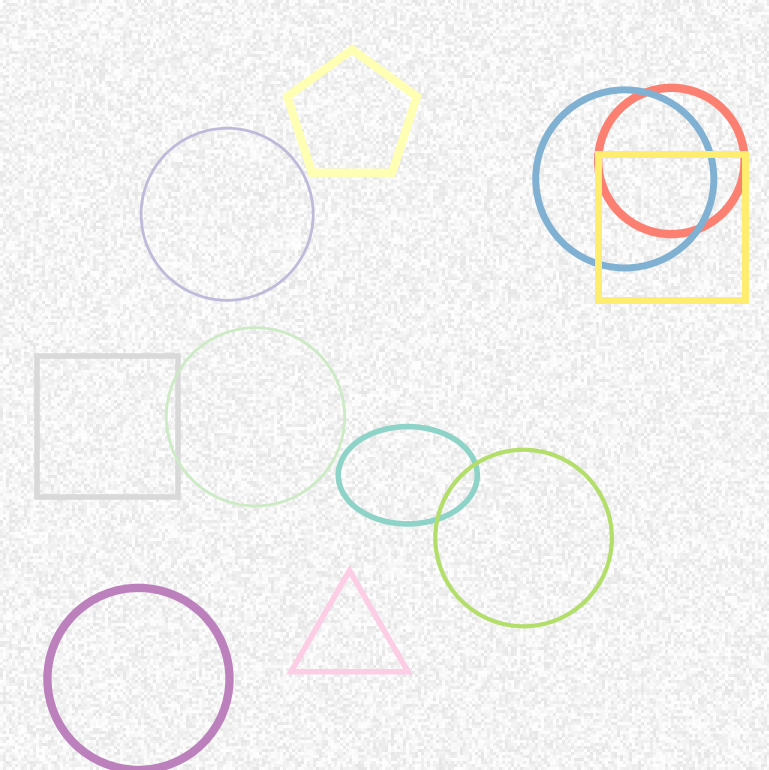[{"shape": "oval", "thickness": 2, "radius": 0.45, "center": [0.53, 0.383]}, {"shape": "pentagon", "thickness": 3, "radius": 0.44, "center": [0.457, 0.847]}, {"shape": "circle", "thickness": 1, "radius": 0.56, "center": [0.295, 0.722]}, {"shape": "circle", "thickness": 3, "radius": 0.48, "center": [0.872, 0.791]}, {"shape": "circle", "thickness": 2.5, "radius": 0.58, "center": [0.811, 0.768]}, {"shape": "circle", "thickness": 1.5, "radius": 0.57, "center": [0.68, 0.301]}, {"shape": "triangle", "thickness": 2, "radius": 0.44, "center": [0.454, 0.172]}, {"shape": "square", "thickness": 2, "radius": 0.46, "center": [0.139, 0.446]}, {"shape": "circle", "thickness": 3, "radius": 0.59, "center": [0.18, 0.118]}, {"shape": "circle", "thickness": 1, "radius": 0.58, "center": [0.332, 0.459]}, {"shape": "square", "thickness": 2.5, "radius": 0.48, "center": [0.872, 0.705]}]